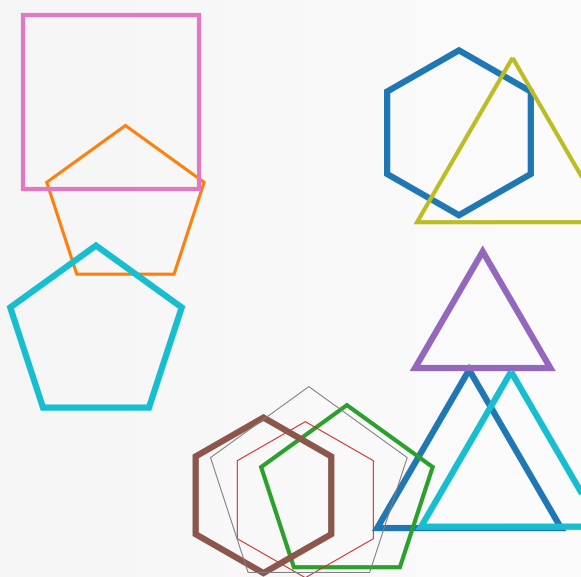[{"shape": "triangle", "thickness": 3, "radius": 0.91, "center": [0.807, 0.176]}, {"shape": "hexagon", "thickness": 3, "radius": 0.71, "center": [0.79, 0.769]}, {"shape": "pentagon", "thickness": 1.5, "radius": 0.71, "center": [0.216, 0.639]}, {"shape": "pentagon", "thickness": 2, "radius": 0.78, "center": [0.597, 0.142]}, {"shape": "hexagon", "thickness": 0.5, "radius": 0.68, "center": [0.525, 0.134]}, {"shape": "triangle", "thickness": 3, "radius": 0.67, "center": [0.83, 0.429]}, {"shape": "hexagon", "thickness": 3, "radius": 0.67, "center": [0.453, 0.141]}, {"shape": "square", "thickness": 2, "radius": 0.76, "center": [0.191, 0.823]}, {"shape": "pentagon", "thickness": 0.5, "radius": 0.89, "center": [0.531, 0.152]}, {"shape": "triangle", "thickness": 2, "radius": 0.95, "center": [0.882, 0.709]}, {"shape": "pentagon", "thickness": 3, "radius": 0.78, "center": [0.165, 0.419]}, {"shape": "triangle", "thickness": 3, "radius": 0.89, "center": [0.879, 0.177]}]